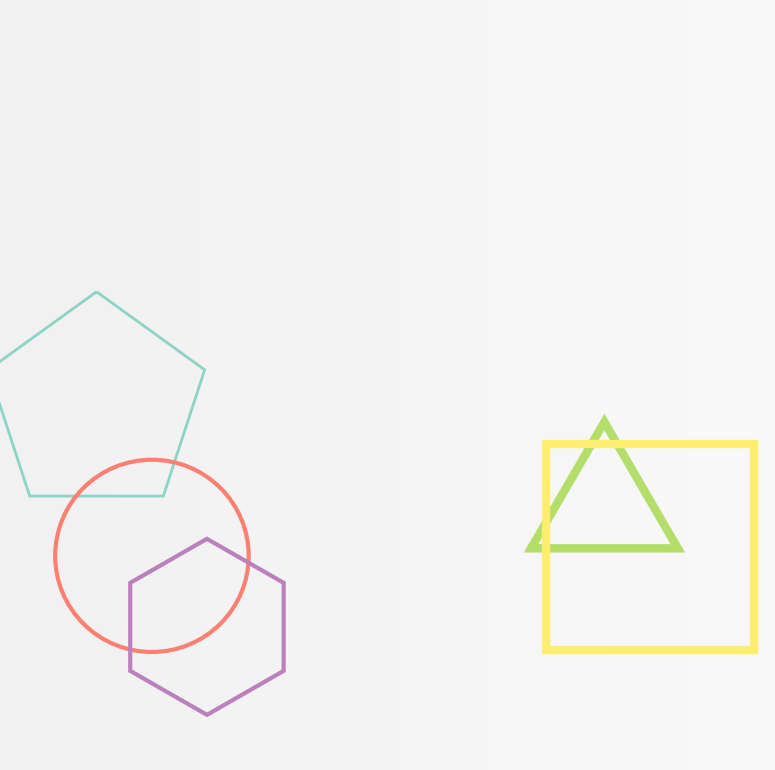[{"shape": "pentagon", "thickness": 1, "radius": 0.73, "center": [0.125, 0.474]}, {"shape": "circle", "thickness": 1.5, "radius": 0.62, "center": [0.196, 0.278]}, {"shape": "triangle", "thickness": 3, "radius": 0.55, "center": [0.78, 0.343]}, {"shape": "hexagon", "thickness": 1.5, "radius": 0.57, "center": [0.267, 0.186]}, {"shape": "square", "thickness": 3, "radius": 0.67, "center": [0.839, 0.29]}]